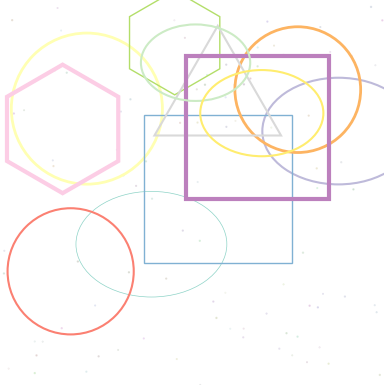[{"shape": "oval", "thickness": 0.5, "radius": 0.98, "center": [0.393, 0.366]}, {"shape": "circle", "thickness": 2, "radius": 0.98, "center": [0.226, 0.718]}, {"shape": "oval", "thickness": 1.5, "radius": 0.99, "center": [0.879, 0.66]}, {"shape": "circle", "thickness": 1.5, "radius": 0.82, "center": [0.184, 0.295]}, {"shape": "square", "thickness": 1, "radius": 0.97, "center": [0.566, 0.509]}, {"shape": "circle", "thickness": 2, "radius": 0.82, "center": [0.773, 0.767]}, {"shape": "hexagon", "thickness": 1, "radius": 0.68, "center": [0.454, 0.889]}, {"shape": "hexagon", "thickness": 3, "radius": 0.83, "center": [0.163, 0.665]}, {"shape": "triangle", "thickness": 1.5, "radius": 0.95, "center": [0.566, 0.743]}, {"shape": "square", "thickness": 3, "radius": 0.93, "center": [0.668, 0.669]}, {"shape": "oval", "thickness": 1.5, "radius": 0.71, "center": [0.508, 0.837]}, {"shape": "oval", "thickness": 1.5, "radius": 0.8, "center": [0.68, 0.706]}]